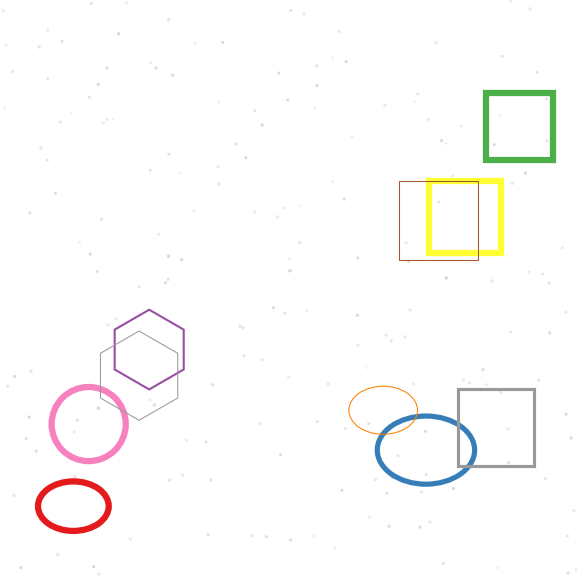[{"shape": "oval", "thickness": 3, "radius": 0.31, "center": [0.127, 0.123]}, {"shape": "oval", "thickness": 2.5, "radius": 0.42, "center": [0.738, 0.22]}, {"shape": "square", "thickness": 3, "radius": 0.29, "center": [0.9, 0.78]}, {"shape": "hexagon", "thickness": 1, "radius": 0.35, "center": [0.258, 0.394]}, {"shape": "oval", "thickness": 0.5, "radius": 0.3, "center": [0.664, 0.289]}, {"shape": "square", "thickness": 3, "radius": 0.31, "center": [0.805, 0.623]}, {"shape": "square", "thickness": 0.5, "radius": 0.34, "center": [0.759, 0.618]}, {"shape": "circle", "thickness": 3, "radius": 0.32, "center": [0.154, 0.265]}, {"shape": "square", "thickness": 1.5, "radius": 0.33, "center": [0.859, 0.258]}, {"shape": "hexagon", "thickness": 0.5, "radius": 0.39, "center": [0.241, 0.349]}]